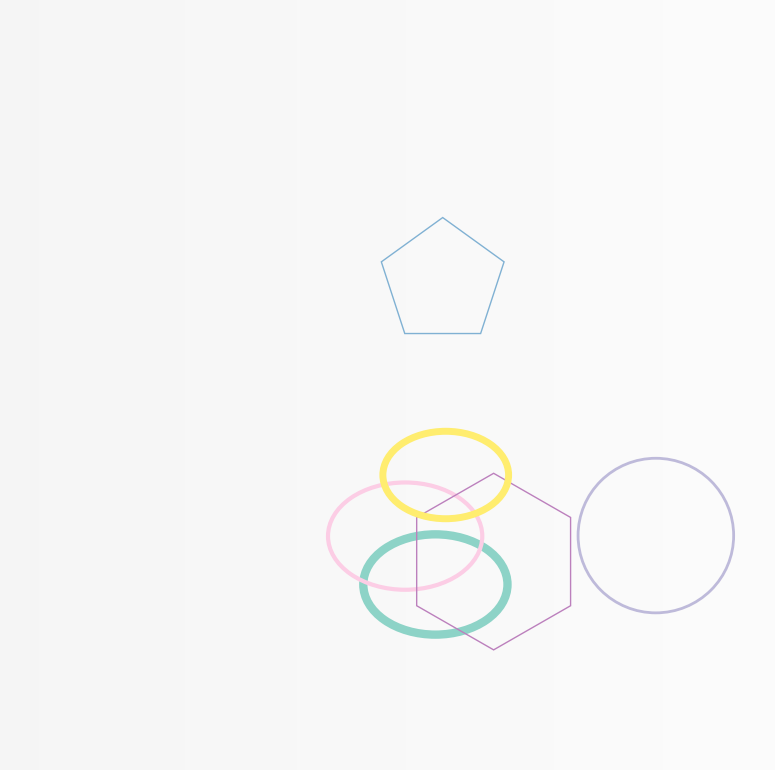[{"shape": "oval", "thickness": 3, "radius": 0.47, "center": [0.562, 0.241]}, {"shape": "circle", "thickness": 1, "radius": 0.5, "center": [0.846, 0.304]}, {"shape": "pentagon", "thickness": 0.5, "radius": 0.42, "center": [0.571, 0.634]}, {"shape": "oval", "thickness": 1.5, "radius": 0.5, "center": [0.523, 0.304]}, {"shape": "hexagon", "thickness": 0.5, "radius": 0.57, "center": [0.637, 0.271]}, {"shape": "oval", "thickness": 2.5, "radius": 0.41, "center": [0.575, 0.383]}]